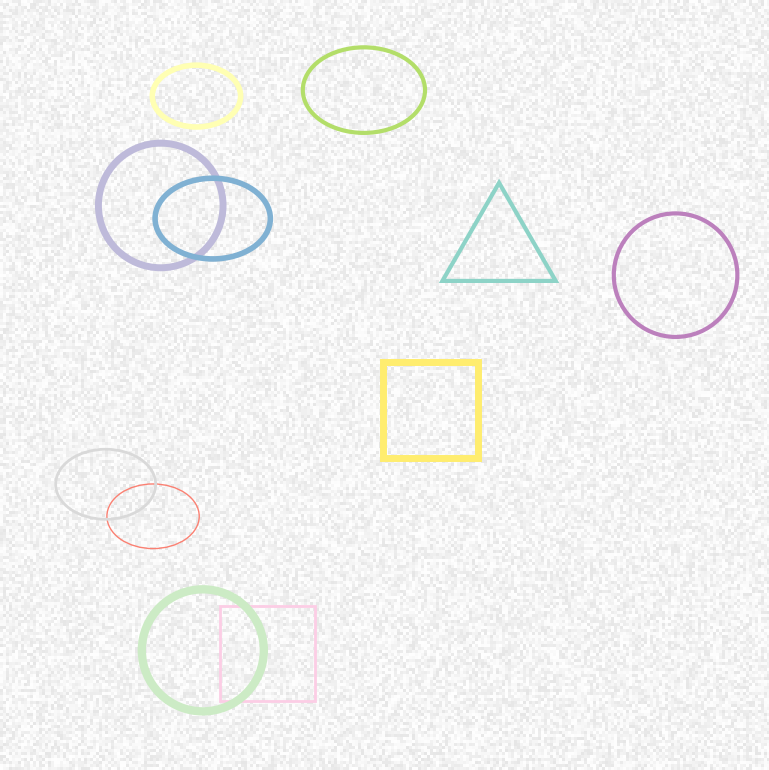[{"shape": "triangle", "thickness": 1.5, "radius": 0.42, "center": [0.648, 0.678]}, {"shape": "oval", "thickness": 2, "radius": 0.29, "center": [0.255, 0.875]}, {"shape": "circle", "thickness": 2.5, "radius": 0.4, "center": [0.209, 0.733]}, {"shape": "oval", "thickness": 0.5, "radius": 0.3, "center": [0.199, 0.33]}, {"shape": "oval", "thickness": 2, "radius": 0.37, "center": [0.276, 0.716]}, {"shape": "oval", "thickness": 1.5, "radius": 0.4, "center": [0.473, 0.883]}, {"shape": "square", "thickness": 1, "radius": 0.31, "center": [0.347, 0.151]}, {"shape": "oval", "thickness": 1, "radius": 0.32, "center": [0.137, 0.371]}, {"shape": "circle", "thickness": 1.5, "radius": 0.4, "center": [0.877, 0.643]}, {"shape": "circle", "thickness": 3, "radius": 0.4, "center": [0.263, 0.155]}, {"shape": "square", "thickness": 2.5, "radius": 0.31, "center": [0.559, 0.468]}]